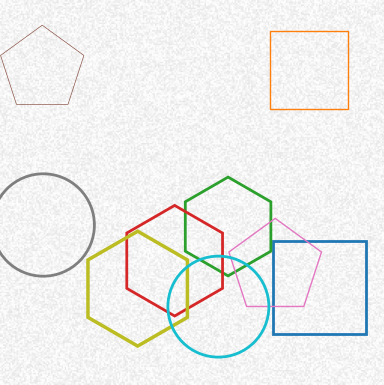[{"shape": "square", "thickness": 2, "radius": 0.6, "center": [0.83, 0.254]}, {"shape": "square", "thickness": 1, "radius": 0.51, "center": [0.802, 0.818]}, {"shape": "hexagon", "thickness": 2, "radius": 0.64, "center": [0.592, 0.412]}, {"shape": "hexagon", "thickness": 2, "radius": 0.72, "center": [0.454, 0.323]}, {"shape": "pentagon", "thickness": 0.5, "radius": 0.57, "center": [0.11, 0.821]}, {"shape": "pentagon", "thickness": 1, "radius": 0.63, "center": [0.715, 0.306]}, {"shape": "circle", "thickness": 2, "radius": 0.66, "center": [0.112, 0.416]}, {"shape": "hexagon", "thickness": 2.5, "radius": 0.75, "center": [0.358, 0.25]}, {"shape": "circle", "thickness": 2, "radius": 0.66, "center": [0.567, 0.204]}]